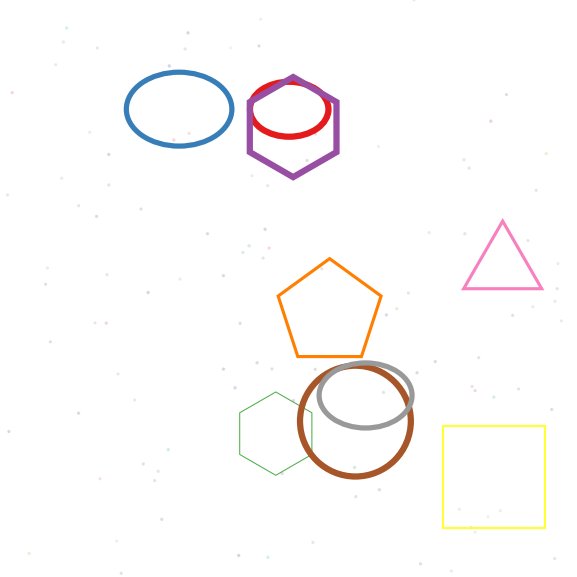[{"shape": "oval", "thickness": 3, "radius": 0.34, "center": [0.501, 0.81]}, {"shape": "oval", "thickness": 2.5, "radius": 0.46, "center": [0.31, 0.81]}, {"shape": "hexagon", "thickness": 0.5, "radius": 0.36, "center": [0.478, 0.248]}, {"shape": "hexagon", "thickness": 3, "radius": 0.43, "center": [0.508, 0.779]}, {"shape": "pentagon", "thickness": 1.5, "radius": 0.47, "center": [0.571, 0.458]}, {"shape": "square", "thickness": 1, "radius": 0.44, "center": [0.855, 0.173]}, {"shape": "circle", "thickness": 3, "radius": 0.48, "center": [0.615, 0.27]}, {"shape": "triangle", "thickness": 1.5, "radius": 0.39, "center": [0.87, 0.538]}, {"shape": "oval", "thickness": 2.5, "radius": 0.4, "center": [0.633, 0.314]}]